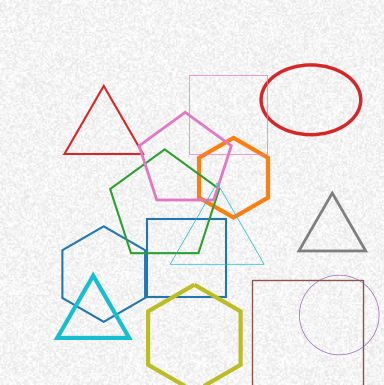[{"shape": "hexagon", "thickness": 1.5, "radius": 0.62, "center": [0.269, 0.288]}, {"shape": "square", "thickness": 1.5, "radius": 0.51, "center": [0.484, 0.33]}, {"shape": "hexagon", "thickness": 3, "radius": 0.52, "center": [0.607, 0.538]}, {"shape": "pentagon", "thickness": 1.5, "radius": 0.74, "center": [0.428, 0.463]}, {"shape": "oval", "thickness": 2.5, "radius": 0.65, "center": [0.808, 0.741]}, {"shape": "triangle", "thickness": 1.5, "radius": 0.59, "center": [0.269, 0.659]}, {"shape": "circle", "thickness": 0.5, "radius": 0.52, "center": [0.881, 0.182]}, {"shape": "square", "thickness": 1, "radius": 0.72, "center": [0.799, 0.129]}, {"shape": "pentagon", "thickness": 2, "radius": 0.63, "center": [0.481, 0.582]}, {"shape": "square", "thickness": 0.5, "radius": 0.51, "center": [0.592, 0.703]}, {"shape": "triangle", "thickness": 2, "radius": 0.5, "center": [0.863, 0.398]}, {"shape": "hexagon", "thickness": 3, "radius": 0.69, "center": [0.505, 0.122]}, {"shape": "triangle", "thickness": 0.5, "radius": 0.71, "center": [0.564, 0.384]}, {"shape": "triangle", "thickness": 3, "radius": 0.54, "center": [0.242, 0.176]}]